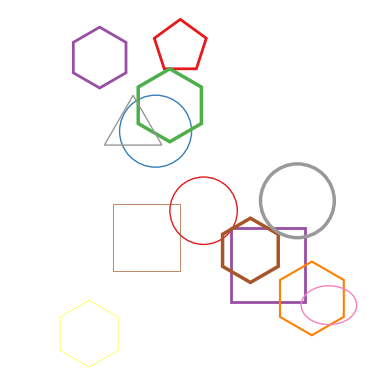[{"shape": "pentagon", "thickness": 2, "radius": 0.35, "center": [0.468, 0.879]}, {"shape": "circle", "thickness": 1, "radius": 0.44, "center": [0.529, 0.453]}, {"shape": "circle", "thickness": 1, "radius": 0.47, "center": [0.404, 0.659]}, {"shape": "hexagon", "thickness": 2.5, "radius": 0.47, "center": [0.441, 0.727]}, {"shape": "hexagon", "thickness": 2, "radius": 0.4, "center": [0.259, 0.85]}, {"shape": "square", "thickness": 2, "radius": 0.48, "center": [0.697, 0.311]}, {"shape": "hexagon", "thickness": 1.5, "radius": 0.48, "center": [0.81, 0.225]}, {"shape": "hexagon", "thickness": 0.5, "radius": 0.44, "center": [0.232, 0.133]}, {"shape": "square", "thickness": 0.5, "radius": 0.43, "center": [0.382, 0.383]}, {"shape": "hexagon", "thickness": 2.5, "radius": 0.42, "center": [0.65, 0.35]}, {"shape": "oval", "thickness": 1, "radius": 0.36, "center": [0.854, 0.207]}, {"shape": "triangle", "thickness": 1, "radius": 0.43, "center": [0.346, 0.666]}, {"shape": "circle", "thickness": 2.5, "radius": 0.48, "center": [0.772, 0.478]}]